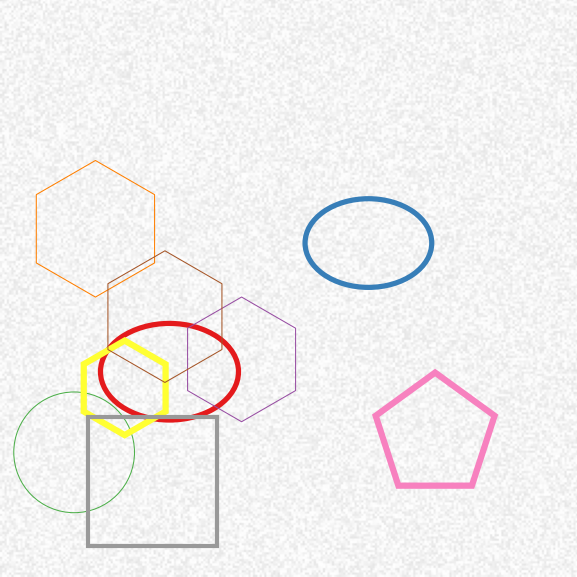[{"shape": "oval", "thickness": 2.5, "radius": 0.6, "center": [0.293, 0.355]}, {"shape": "oval", "thickness": 2.5, "radius": 0.55, "center": [0.638, 0.578]}, {"shape": "circle", "thickness": 0.5, "radius": 0.52, "center": [0.128, 0.216]}, {"shape": "hexagon", "thickness": 0.5, "radius": 0.54, "center": [0.418, 0.377]}, {"shape": "hexagon", "thickness": 0.5, "radius": 0.59, "center": [0.165, 0.603]}, {"shape": "hexagon", "thickness": 3, "radius": 0.41, "center": [0.216, 0.328]}, {"shape": "hexagon", "thickness": 0.5, "radius": 0.57, "center": [0.286, 0.451]}, {"shape": "pentagon", "thickness": 3, "radius": 0.54, "center": [0.753, 0.246]}, {"shape": "square", "thickness": 2, "radius": 0.56, "center": [0.264, 0.165]}]